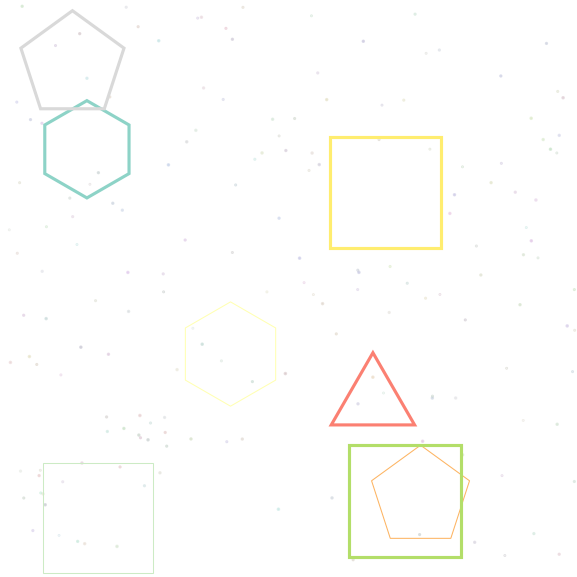[{"shape": "hexagon", "thickness": 1.5, "radius": 0.42, "center": [0.15, 0.741]}, {"shape": "hexagon", "thickness": 0.5, "radius": 0.45, "center": [0.399, 0.386]}, {"shape": "triangle", "thickness": 1.5, "radius": 0.42, "center": [0.646, 0.305]}, {"shape": "pentagon", "thickness": 0.5, "radius": 0.45, "center": [0.728, 0.139]}, {"shape": "square", "thickness": 1.5, "radius": 0.48, "center": [0.701, 0.131]}, {"shape": "pentagon", "thickness": 1.5, "radius": 0.47, "center": [0.125, 0.887]}, {"shape": "square", "thickness": 0.5, "radius": 0.48, "center": [0.169, 0.102]}, {"shape": "square", "thickness": 1.5, "radius": 0.48, "center": [0.668, 0.665]}]